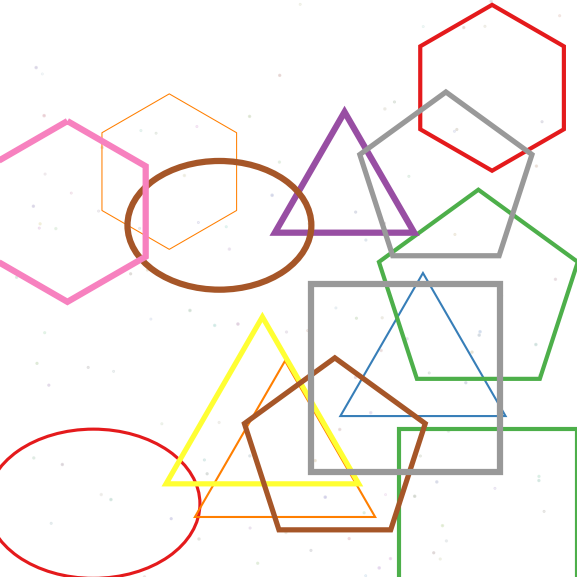[{"shape": "hexagon", "thickness": 2, "radius": 0.72, "center": [0.852, 0.847]}, {"shape": "oval", "thickness": 1.5, "radius": 0.92, "center": [0.162, 0.127]}, {"shape": "triangle", "thickness": 1, "radius": 0.83, "center": [0.732, 0.361]}, {"shape": "pentagon", "thickness": 2, "radius": 0.91, "center": [0.828, 0.49]}, {"shape": "square", "thickness": 2, "radius": 0.77, "center": [0.845, 0.103]}, {"shape": "triangle", "thickness": 3, "radius": 0.7, "center": [0.597, 0.666]}, {"shape": "triangle", "thickness": 1, "radius": 0.9, "center": [0.494, 0.194]}, {"shape": "hexagon", "thickness": 0.5, "radius": 0.67, "center": [0.293, 0.702]}, {"shape": "triangle", "thickness": 2.5, "radius": 0.96, "center": [0.454, 0.258]}, {"shape": "pentagon", "thickness": 2.5, "radius": 0.82, "center": [0.58, 0.215]}, {"shape": "oval", "thickness": 3, "radius": 0.8, "center": [0.38, 0.609]}, {"shape": "hexagon", "thickness": 3, "radius": 0.78, "center": [0.117, 0.633]}, {"shape": "pentagon", "thickness": 2.5, "radius": 0.78, "center": [0.772, 0.683]}, {"shape": "square", "thickness": 3, "radius": 0.82, "center": [0.703, 0.345]}]